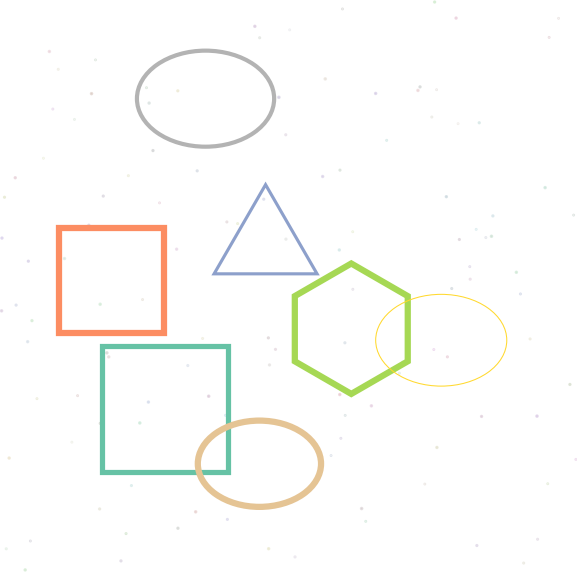[{"shape": "square", "thickness": 2.5, "radius": 0.55, "center": [0.286, 0.291]}, {"shape": "square", "thickness": 3, "radius": 0.46, "center": [0.193, 0.514]}, {"shape": "triangle", "thickness": 1.5, "radius": 0.51, "center": [0.46, 0.576]}, {"shape": "hexagon", "thickness": 3, "radius": 0.56, "center": [0.608, 0.43]}, {"shape": "oval", "thickness": 0.5, "radius": 0.57, "center": [0.764, 0.41]}, {"shape": "oval", "thickness": 3, "radius": 0.53, "center": [0.449, 0.196]}, {"shape": "oval", "thickness": 2, "radius": 0.59, "center": [0.356, 0.828]}]